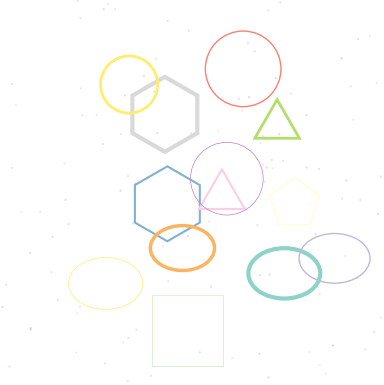[{"shape": "oval", "thickness": 3, "radius": 0.47, "center": [0.739, 0.29]}, {"shape": "pentagon", "thickness": 0.5, "radius": 0.34, "center": [0.765, 0.471]}, {"shape": "oval", "thickness": 1, "radius": 0.46, "center": [0.869, 0.329]}, {"shape": "circle", "thickness": 1, "radius": 0.49, "center": [0.632, 0.821]}, {"shape": "hexagon", "thickness": 1.5, "radius": 0.49, "center": [0.435, 0.471]}, {"shape": "oval", "thickness": 2.5, "radius": 0.42, "center": [0.474, 0.356]}, {"shape": "triangle", "thickness": 2, "radius": 0.33, "center": [0.72, 0.674]}, {"shape": "triangle", "thickness": 1.5, "radius": 0.34, "center": [0.576, 0.491]}, {"shape": "hexagon", "thickness": 3, "radius": 0.49, "center": [0.428, 0.703]}, {"shape": "circle", "thickness": 0.5, "radius": 0.47, "center": [0.589, 0.536]}, {"shape": "square", "thickness": 0.5, "radius": 0.46, "center": [0.487, 0.142]}, {"shape": "circle", "thickness": 2, "radius": 0.37, "center": [0.335, 0.78]}, {"shape": "oval", "thickness": 0.5, "radius": 0.48, "center": [0.275, 0.264]}]